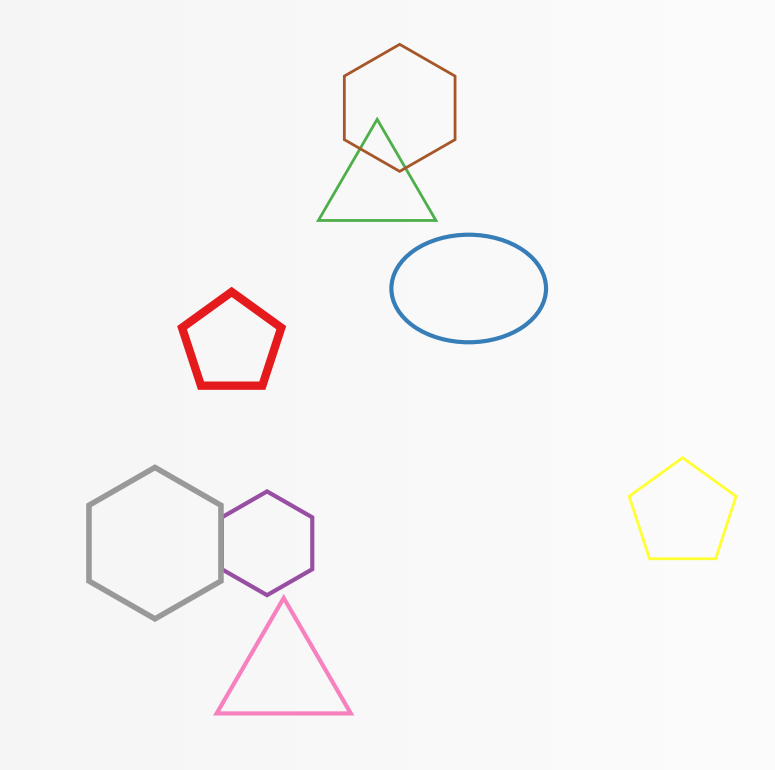[{"shape": "pentagon", "thickness": 3, "radius": 0.34, "center": [0.299, 0.554]}, {"shape": "oval", "thickness": 1.5, "radius": 0.5, "center": [0.605, 0.625]}, {"shape": "triangle", "thickness": 1, "radius": 0.44, "center": [0.487, 0.757]}, {"shape": "hexagon", "thickness": 1.5, "radius": 0.34, "center": [0.345, 0.294]}, {"shape": "pentagon", "thickness": 1, "radius": 0.36, "center": [0.881, 0.333]}, {"shape": "hexagon", "thickness": 1, "radius": 0.41, "center": [0.516, 0.86]}, {"shape": "triangle", "thickness": 1.5, "radius": 0.5, "center": [0.366, 0.123]}, {"shape": "hexagon", "thickness": 2, "radius": 0.49, "center": [0.2, 0.295]}]